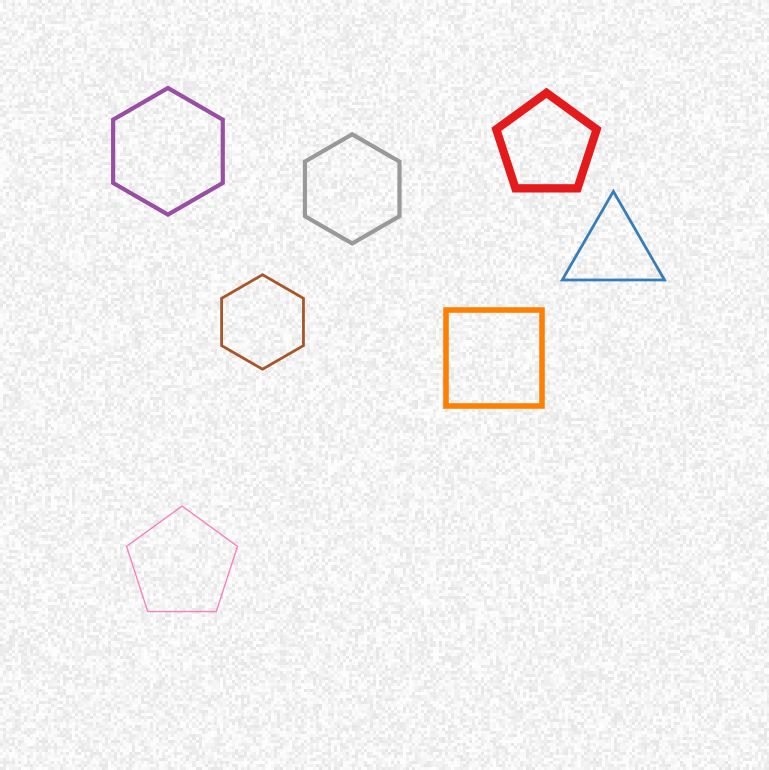[{"shape": "pentagon", "thickness": 3, "radius": 0.34, "center": [0.71, 0.811]}, {"shape": "triangle", "thickness": 1, "radius": 0.38, "center": [0.797, 0.675]}, {"shape": "hexagon", "thickness": 1.5, "radius": 0.41, "center": [0.218, 0.803]}, {"shape": "square", "thickness": 2, "radius": 0.31, "center": [0.642, 0.535]}, {"shape": "hexagon", "thickness": 1, "radius": 0.31, "center": [0.341, 0.582]}, {"shape": "pentagon", "thickness": 0.5, "radius": 0.38, "center": [0.236, 0.267]}, {"shape": "hexagon", "thickness": 1.5, "radius": 0.35, "center": [0.457, 0.755]}]